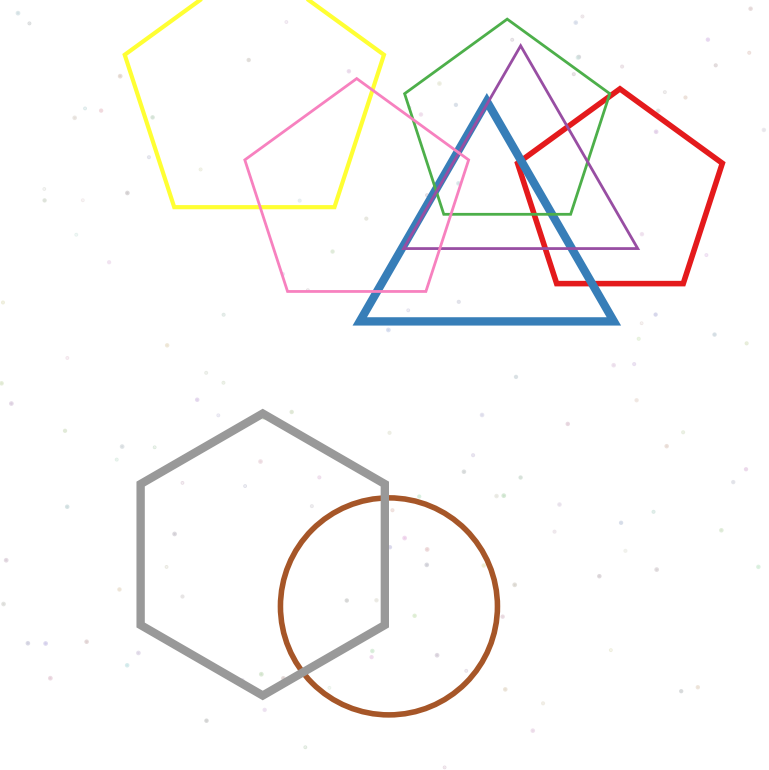[{"shape": "pentagon", "thickness": 2, "radius": 0.7, "center": [0.805, 0.745]}, {"shape": "triangle", "thickness": 3, "radius": 0.95, "center": [0.632, 0.678]}, {"shape": "pentagon", "thickness": 1, "radius": 0.7, "center": [0.659, 0.835]}, {"shape": "triangle", "thickness": 1, "radius": 0.88, "center": [0.676, 0.765]}, {"shape": "pentagon", "thickness": 1.5, "radius": 0.89, "center": [0.33, 0.874]}, {"shape": "circle", "thickness": 2, "radius": 0.7, "center": [0.505, 0.212]}, {"shape": "pentagon", "thickness": 1, "radius": 0.76, "center": [0.463, 0.745]}, {"shape": "hexagon", "thickness": 3, "radius": 0.92, "center": [0.341, 0.28]}]